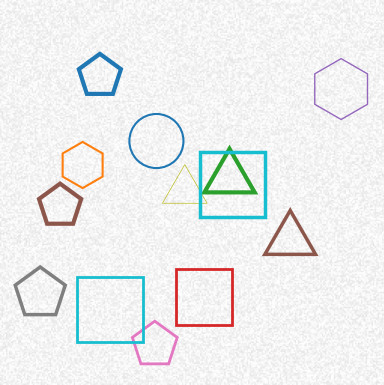[{"shape": "circle", "thickness": 1.5, "radius": 0.35, "center": [0.406, 0.634]}, {"shape": "pentagon", "thickness": 3, "radius": 0.29, "center": [0.259, 0.803]}, {"shape": "hexagon", "thickness": 1.5, "radius": 0.3, "center": [0.215, 0.571]}, {"shape": "triangle", "thickness": 3, "radius": 0.38, "center": [0.596, 0.538]}, {"shape": "square", "thickness": 2, "radius": 0.36, "center": [0.529, 0.229]}, {"shape": "hexagon", "thickness": 1, "radius": 0.4, "center": [0.886, 0.769]}, {"shape": "pentagon", "thickness": 3, "radius": 0.29, "center": [0.156, 0.465]}, {"shape": "triangle", "thickness": 2.5, "radius": 0.38, "center": [0.754, 0.377]}, {"shape": "pentagon", "thickness": 2, "radius": 0.31, "center": [0.402, 0.105]}, {"shape": "pentagon", "thickness": 2.5, "radius": 0.34, "center": [0.104, 0.238]}, {"shape": "triangle", "thickness": 0.5, "radius": 0.34, "center": [0.48, 0.506]}, {"shape": "square", "thickness": 2, "radius": 0.42, "center": [0.286, 0.196]}, {"shape": "square", "thickness": 2.5, "radius": 0.42, "center": [0.604, 0.521]}]